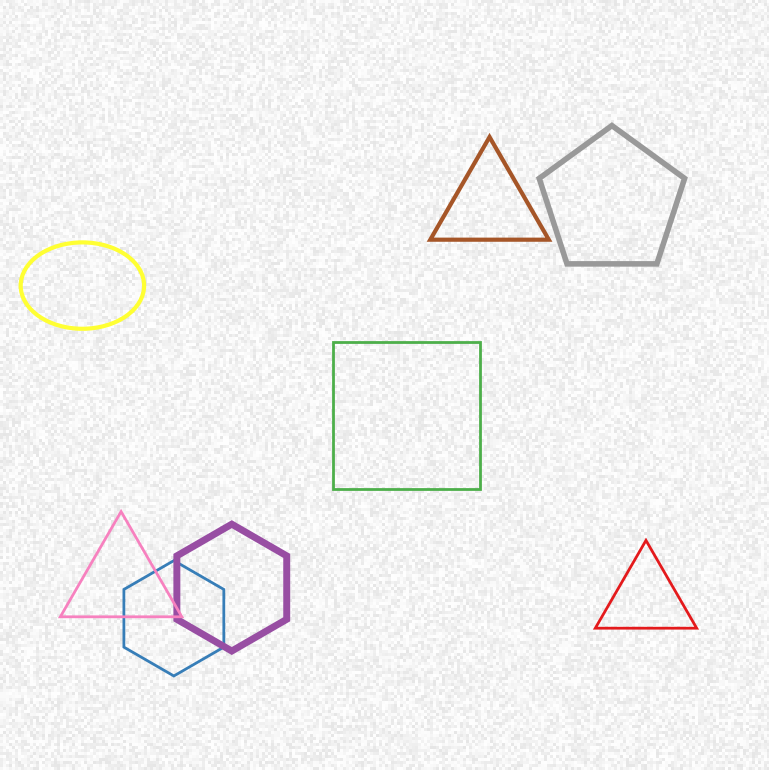[{"shape": "triangle", "thickness": 1, "radius": 0.38, "center": [0.839, 0.222]}, {"shape": "hexagon", "thickness": 1, "radius": 0.37, "center": [0.226, 0.197]}, {"shape": "square", "thickness": 1, "radius": 0.48, "center": [0.528, 0.46]}, {"shape": "hexagon", "thickness": 2.5, "radius": 0.41, "center": [0.301, 0.237]}, {"shape": "oval", "thickness": 1.5, "radius": 0.4, "center": [0.107, 0.629]}, {"shape": "triangle", "thickness": 1.5, "radius": 0.44, "center": [0.636, 0.733]}, {"shape": "triangle", "thickness": 1, "radius": 0.46, "center": [0.157, 0.245]}, {"shape": "pentagon", "thickness": 2, "radius": 0.5, "center": [0.795, 0.738]}]